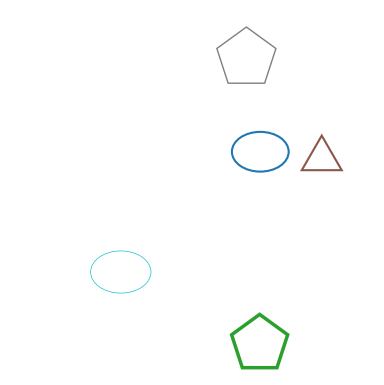[{"shape": "oval", "thickness": 1.5, "radius": 0.37, "center": [0.676, 0.606]}, {"shape": "pentagon", "thickness": 2.5, "radius": 0.38, "center": [0.674, 0.107]}, {"shape": "triangle", "thickness": 1.5, "radius": 0.3, "center": [0.836, 0.588]}, {"shape": "pentagon", "thickness": 1, "radius": 0.4, "center": [0.64, 0.849]}, {"shape": "oval", "thickness": 0.5, "radius": 0.39, "center": [0.314, 0.293]}]